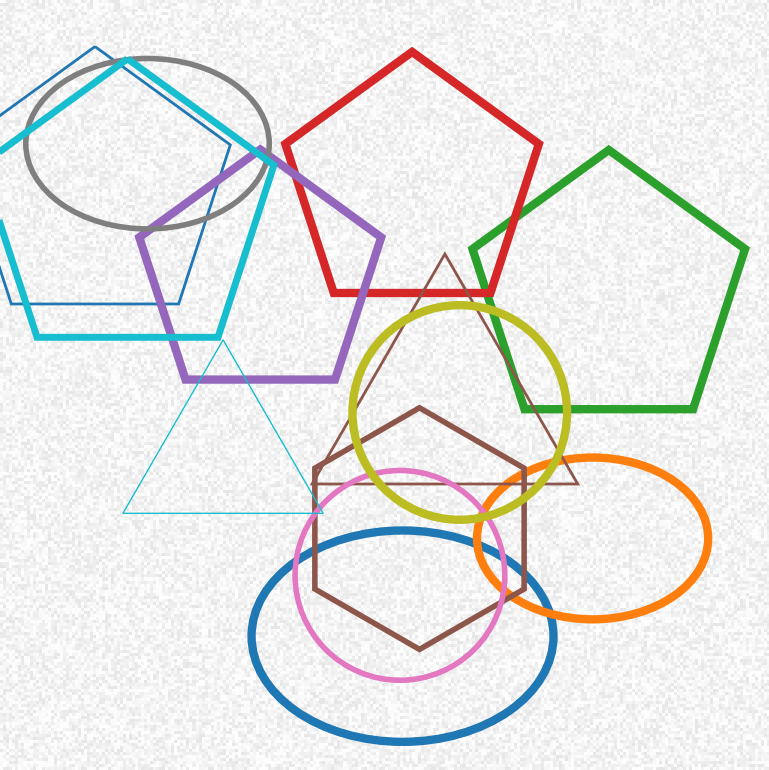[{"shape": "oval", "thickness": 3, "radius": 0.98, "center": [0.523, 0.174]}, {"shape": "pentagon", "thickness": 1, "radius": 0.92, "center": [0.123, 0.755]}, {"shape": "oval", "thickness": 3, "radius": 0.75, "center": [0.77, 0.301]}, {"shape": "pentagon", "thickness": 3, "radius": 0.93, "center": [0.791, 0.619]}, {"shape": "pentagon", "thickness": 3, "radius": 0.87, "center": [0.535, 0.76]}, {"shape": "pentagon", "thickness": 3, "radius": 0.83, "center": [0.338, 0.641]}, {"shape": "hexagon", "thickness": 2, "radius": 0.78, "center": [0.545, 0.314]}, {"shape": "triangle", "thickness": 1, "radius": 1.0, "center": [0.578, 0.471]}, {"shape": "circle", "thickness": 2, "radius": 0.68, "center": [0.519, 0.253]}, {"shape": "oval", "thickness": 2, "radius": 0.79, "center": [0.192, 0.813]}, {"shape": "circle", "thickness": 3, "radius": 0.7, "center": [0.597, 0.464]}, {"shape": "triangle", "thickness": 0.5, "radius": 0.75, "center": [0.29, 0.408]}, {"shape": "pentagon", "thickness": 2.5, "radius": 1.0, "center": [0.166, 0.724]}]